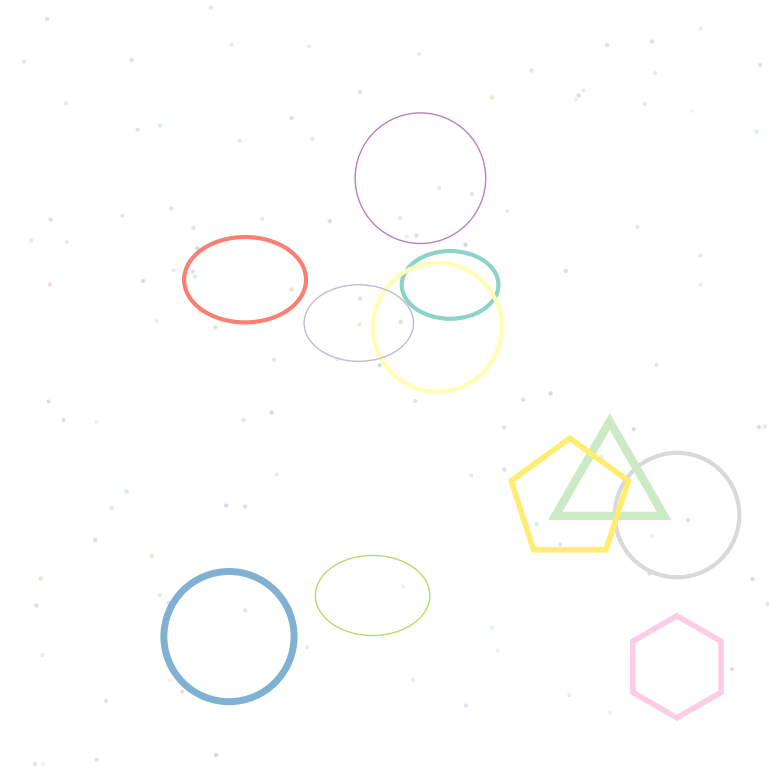[{"shape": "oval", "thickness": 1.5, "radius": 0.31, "center": [0.585, 0.63]}, {"shape": "circle", "thickness": 1.5, "radius": 0.42, "center": [0.568, 0.575]}, {"shape": "oval", "thickness": 0.5, "radius": 0.36, "center": [0.466, 0.58]}, {"shape": "oval", "thickness": 1.5, "radius": 0.4, "center": [0.318, 0.637]}, {"shape": "circle", "thickness": 2.5, "radius": 0.42, "center": [0.297, 0.173]}, {"shape": "oval", "thickness": 0.5, "radius": 0.37, "center": [0.484, 0.227]}, {"shape": "hexagon", "thickness": 2, "radius": 0.33, "center": [0.879, 0.134]}, {"shape": "circle", "thickness": 1.5, "radius": 0.4, "center": [0.879, 0.331]}, {"shape": "circle", "thickness": 0.5, "radius": 0.42, "center": [0.546, 0.769]}, {"shape": "triangle", "thickness": 3, "radius": 0.41, "center": [0.792, 0.371]}, {"shape": "pentagon", "thickness": 2, "radius": 0.4, "center": [0.74, 0.351]}]